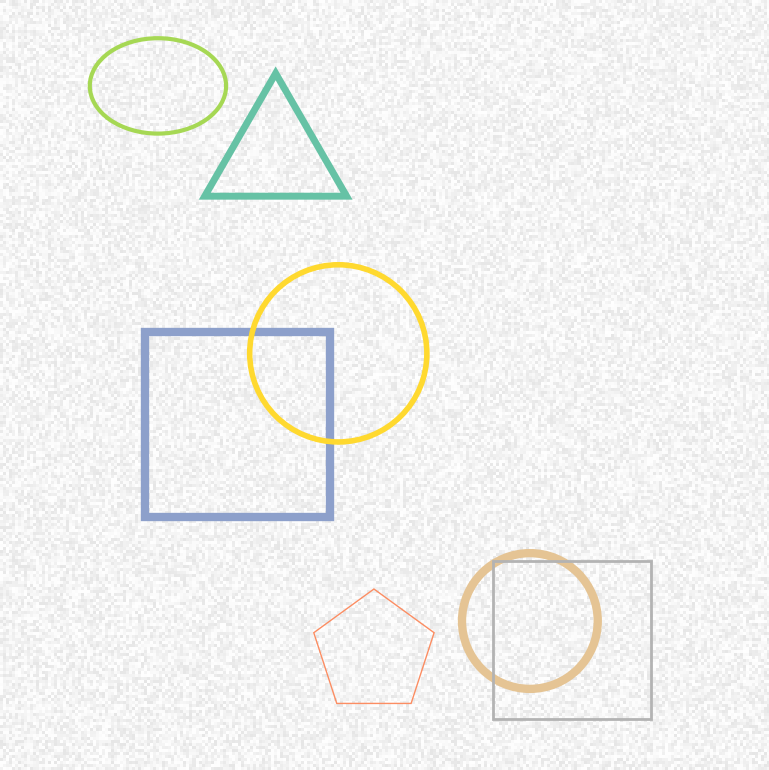[{"shape": "triangle", "thickness": 2.5, "radius": 0.53, "center": [0.358, 0.798]}, {"shape": "pentagon", "thickness": 0.5, "radius": 0.41, "center": [0.486, 0.153]}, {"shape": "square", "thickness": 3, "radius": 0.6, "center": [0.308, 0.449]}, {"shape": "oval", "thickness": 1.5, "radius": 0.44, "center": [0.205, 0.888]}, {"shape": "circle", "thickness": 2, "radius": 0.58, "center": [0.439, 0.541]}, {"shape": "circle", "thickness": 3, "radius": 0.44, "center": [0.688, 0.193]}, {"shape": "square", "thickness": 1, "radius": 0.51, "center": [0.743, 0.169]}]